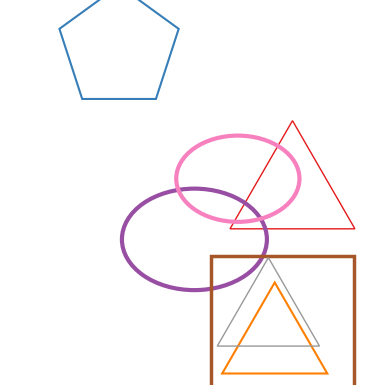[{"shape": "triangle", "thickness": 1, "radius": 0.94, "center": [0.76, 0.499]}, {"shape": "pentagon", "thickness": 1.5, "radius": 0.81, "center": [0.309, 0.875]}, {"shape": "oval", "thickness": 3, "radius": 0.94, "center": [0.505, 0.378]}, {"shape": "triangle", "thickness": 1.5, "radius": 0.79, "center": [0.714, 0.109]}, {"shape": "square", "thickness": 2.5, "radius": 0.93, "center": [0.733, 0.148]}, {"shape": "oval", "thickness": 3, "radius": 0.8, "center": [0.618, 0.536]}, {"shape": "triangle", "thickness": 1, "radius": 0.77, "center": [0.697, 0.178]}]